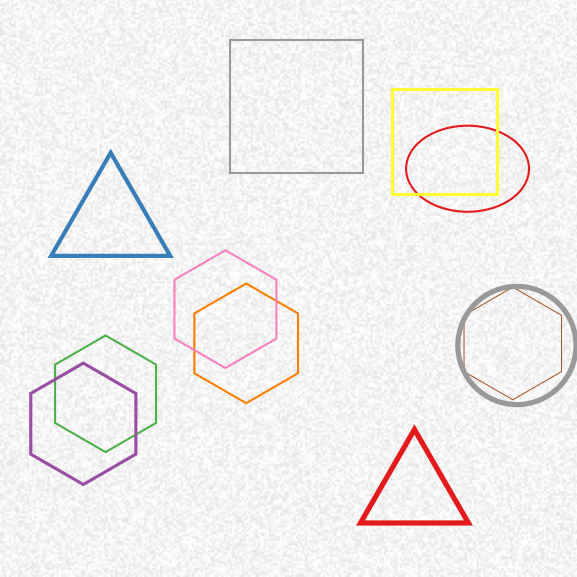[{"shape": "triangle", "thickness": 2.5, "radius": 0.54, "center": [0.718, 0.148]}, {"shape": "oval", "thickness": 1, "radius": 0.53, "center": [0.81, 0.707]}, {"shape": "triangle", "thickness": 2, "radius": 0.6, "center": [0.192, 0.616]}, {"shape": "hexagon", "thickness": 1, "radius": 0.5, "center": [0.183, 0.317]}, {"shape": "hexagon", "thickness": 1.5, "radius": 0.53, "center": [0.144, 0.265]}, {"shape": "hexagon", "thickness": 1, "radius": 0.52, "center": [0.426, 0.405]}, {"shape": "square", "thickness": 1.5, "radius": 0.45, "center": [0.77, 0.754]}, {"shape": "hexagon", "thickness": 0.5, "radius": 0.49, "center": [0.888, 0.404]}, {"shape": "hexagon", "thickness": 1, "radius": 0.51, "center": [0.39, 0.464]}, {"shape": "square", "thickness": 1, "radius": 0.58, "center": [0.514, 0.814]}, {"shape": "circle", "thickness": 2.5, "radius": 0.51, "center": [0.895, 0.401]}]